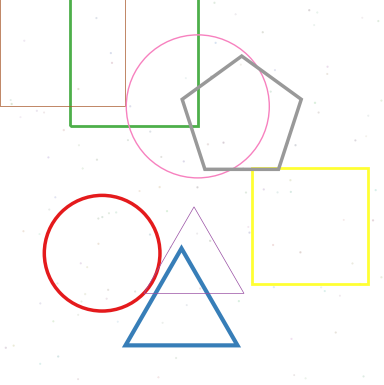[{"shape": "circle", "thickness": 2.5, "radius": 0.75, "center": [0.265, 0.342]}, {"shape": "triangle", "thickness": 3, "radius": 0.84, "center": [0.471, 0.187]}, {"shape": "square", "thickness": 2, "radius": 0.83, "center": [0.347, 0.839]}, {"shape": "triangle", "thickness": 0.5, "radius": 0.75, "center": [0.504, 0.313]}, {"shape": "square", "thickness": 2, "radius": 0.75, "center": [0.806, 0.413]}, {"shape": "square", "thickness": 0.5, "radius": 0.81, "center": [0.162, 0.886]}, {"shape": "circle", "thickness": 1, "radius": 0.93, "center": [0.514, 0.724]}, {"shape": "pentagon", "thickness": 2.5, "radius": 0.81, "center": [0.628, 0.692]}]